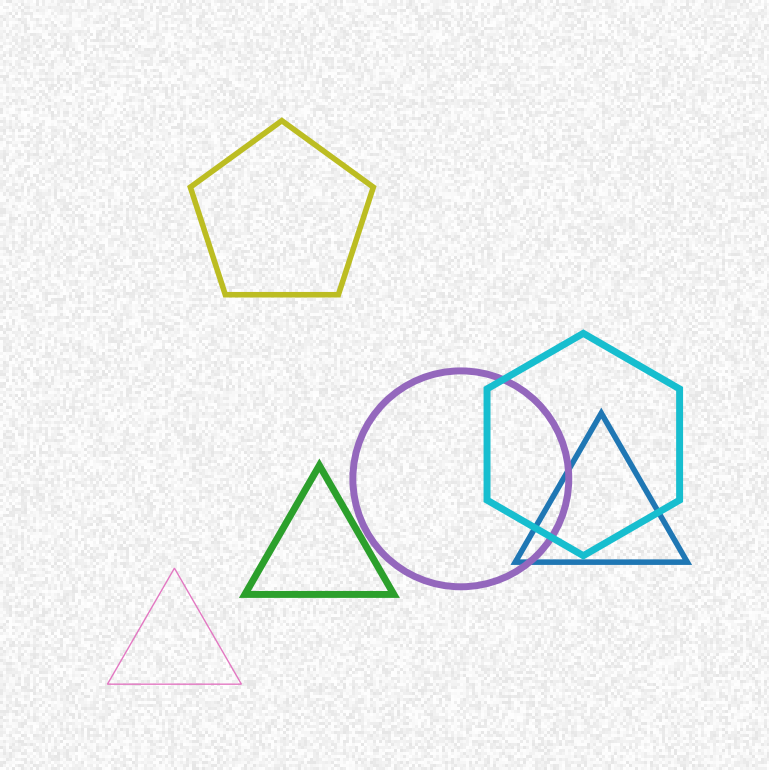[{"shape": "triangle", "thickness": 2, "radius": 0.65, "center": [0.781, 0.334]}, {"shape": "triangle", "thickness": 2.5, "radius": 0.56, "center": [0.415, 0.284]}, {"shape": "circle", "thickness": 2.5, "radius": 0.7, "center": [0.598, 0.378]}, {"shape": "triangle", "thickness": 0.5, "radius": 0.5, "center": [0.227, 0.162]}, {"shape": "pentagon", "thickness": 2, "radius": 0.62, "center": [0.366, 0.718]}, {"shape": "hexagon", "thickness": 2.5, "radius": 0.72, "center": [0.758, 0.423]}]